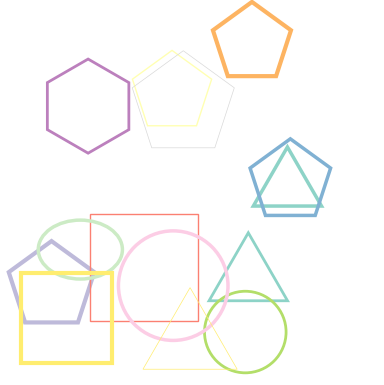[{"shape": "triangle", "thickness": 2.5, "radius": 0.51, "center": [0.747, 0.516]}, {"shape": "triangle", "thickness": 2, "radius": 0.59, "center": [0.645, 0.278]}, {"shape": "pentagon", "thickness": 1, "radius": 0.54, "center": [0.447, 0.761]}, {"shape": "pentagon", "thickness": 3, "radius": 0.58, "center": [0.134, 0.257]}, {"shape": "square", "thickness": 1, "radius": 0.7, "center": [0.375, 0.305]}, {"shape": "pentagon", "thickness": 2.5, "radius": 0.55, "center": [0.754, 0.529]}, {"shape": "pentagon", "thickness": 3, "radius": 0.53, "center": [0.654, 0.888]}, {"shape": "circle", "thickness": 2, "radius": 0.53, "center": [0.637, 0.138]}, {"shape": "circle", "thickness": 2.5, "radius": 0.71, "center": [0.45, 0.258]}, {"shape": "pentagon", "thickness": 0.5, "radius": 0.7, "center": [0.476, 0.729]}, {"shape": "hexagon", "thickness": 2, "radius": 0.61, "center": [0.229, 0.724]}, {"shape": "oval", "thickness": 2.5, "radius": 0.55, "center": [0.209, 0.352]}, {"shape": "square", "thickness": 3, "radius": 0.59, "center": [0.173, 0.175]}, {"shape": "triangle", "thickness": 0.5, "radius": 0.71, "center": [0.494, 0.112]}]